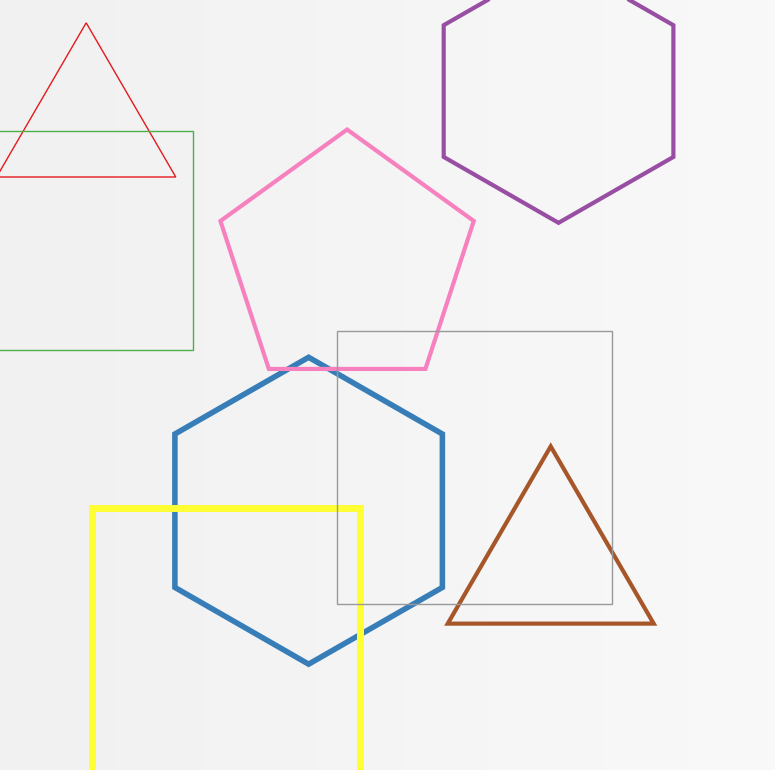[{"shape": "triangle", "thickness": 0.5, "radius": 0.67, "center": [0.111, 0.837]}, {"shape": "hexagon", "thickness": 2, "radius": 1.0, "center": [0.398, 0.337]}, {"shape": "square", "thickness": 0.5, "radius": 0.71, "center": [0.107, 0.687]}, {"shape": "hexagon", "thickness": 1.5, "radius": 0.86, "center": [0.721, 0.882]}, {"shape": "square", "thickness": 2.5, "radius": 0.87, "center": [0.292, 0.167]}, {"shape": "triangle", "thickness": 1.5, "radius": 0.77, "center": [0.711, 0.267]}, {"shape": "pentagon", "thickness": 1.5, "radius": 0.86, "center": [0.448, 0.66]}, {"shape": "square", "thickness": 0.5, "radius": 0.89, "center": [0.613, 0.393]}]